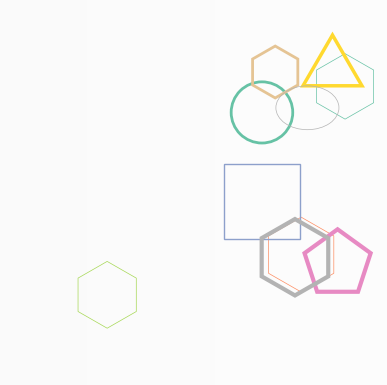[{"shape": "hexagon", "thickness": 0.5, "radius": 0.43, "center": [0.891, 0.776]}, {"shape": "circle", "thickness": 2, "radius": 0.4, "center": [0.676, 0.708]}, {"shape": "hexagon", "thickness": 0.5, "radius": 0.49, "center": [0.777, 0.339]}, {"shape": "square", "thickness": 1, "radius": 0.49, "center": [0.675, 0.477]}, {"shape": "pentagon", "thickness": 3, "radius": 0.45, "center": [0.871, 0.315]}, {"shape": "hexagon", "thickness": 0.5, "radius": 0.43, "center": [0.277, 0.234]}, {"shape": "triangle", "thickness": 2.5, "radius": 0.44, "center": [0.858, 0.821]}, {"shape": "hexagon", "thickness": 2, "radius": 0.34, "center": [0.71, 0.813]}, {"shape": "hexagon", "thickness": 3, "radius": 0.5, "center": [0.761, 0.332]}, {"shape": "oval", "thickness": 0.5, "radius": 0.41, "center": [0.793, 0.72]}]